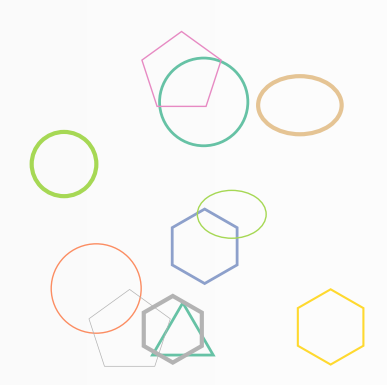[{"shape": "triangle", "thickness": 2, "radius": 0.45, "center": [0.472, 0.123]}, {"shape": "circle", "thickness": 2, "radius": 0.57, "center": [0.526, 0.735]}, {"shape": "circle", "thickness": 1, "radius": 0.58, "center": [0.248, 0.251]}, {"shape": "hexagon", "thickness": 2, "radius": 0.48, "center": [0.528, 0.36]}, {"shape": "pentagon", "thickness": 1, "radius": 0.54, "center": [0.469, 0.811]}, {"shape": "oval", "thickness": 1, "radius": 0.44, "center": [0.598, 0.443]}, {"shape": "circle", "thickness": 3, "radius": 0.42, "center": [0.165, 0.574]}, {"shape": "hexagon", "thickness": 1.5, "radius": 0.49, "center": [0.853, 0.151]}, {"shape": "oval", "thickness": 3, "radius": 0.54, "center": [0.774, 0.727]}, {"shape": "pentagon", "thickness": 0.5, "radius": 0.55, "center": [0.335, 0.138]}, {"shape": "hexagon", "thickness": 3, "radius": 0.43, "center": [0.446, 0.145]}]